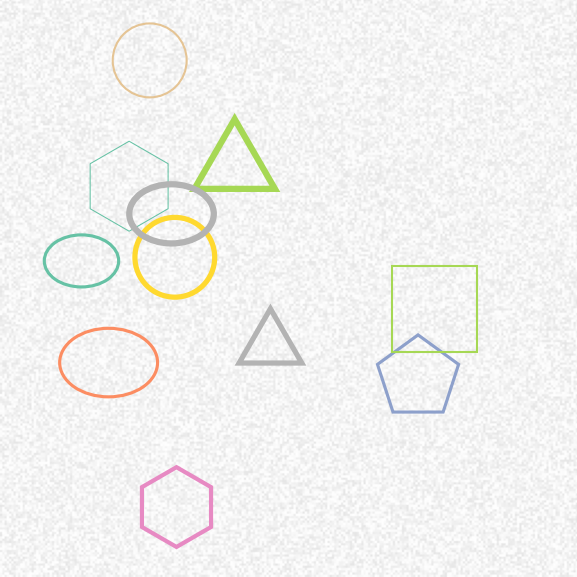[{"shape": "hexagon", "thickness": 0.5, "radius": 0.39, "center": [0.224, 0.677]}, {"shape": "oval", "thickness": 1.5, "radius": 0.32, "center": [0.141, 0.547]}, {"shape": "oval", "thickness": 1.5, "radius": 0.42, "center": [0.188, 0.371]}, {"shape": "pentagon", "thickness": 1.5, "radius": 0.37, "center": [0.724, 0.345]}, {"shape": "hexagon", "thickness": 2, "radius": 0.35, "center": [0.306, 0.121]}, {"shape": "square", "thickness": 1, "radius": 0.37, "center": [0.753, 0.464]}, {"shape": "triangle", "thickness": 3, "radius": 0.4, "center": [0.406, 0.712]}, {"shape": "circle", "thickness": 2.5, "radius": 0.35, "center": [0.303, 0.554]}, {"shape": "circle", "thickness": 1, "radius": 0.32, "center": [0.259, 0.895]}, {"shape": "triangle", "thickness": 2.5, "radius": 0.31, "center": [0.468, 0.402]}, {"shape": "oval", "thickness": 3, "radius": 0.37, "center": [0.297, 0.629]}]